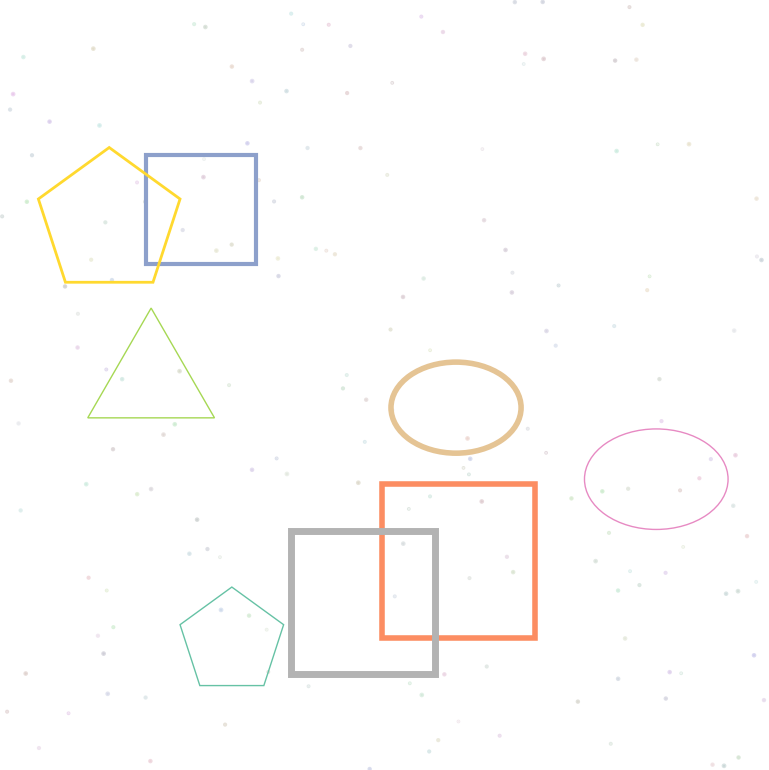[{"shape": "pentagon", "thickness": 0.5, "radius": 0.35, "center": [0.301, 0.167]}, {"shape": "square", "thickness": 2, "radius": 0.5, "center": [0.595, 0.272]}, {"shape": "square", "thickness": 1.5, "radius": 0.35, "center": [0.261, 0.728]}, {"shape": "oval", "thickness": 0.5, "radius": 0.47, "center": [0.852, 0.378]}, {"shape": "triangle", "thickness": 0.5, "radius": 0.48, "center": [0.196, 0.505]}, {"shape": "pentagon", "thickness": 1, "radius": 0.48, "center": [0.142, 0.712]}, {"shape": "oval", "thickness": 2, "radius": 0.42, "center": [0.592, 0.471]}, {"shape": "square", "thickness": 2.5, "radius": 0.47, "center": [0.471, 0.218]}]